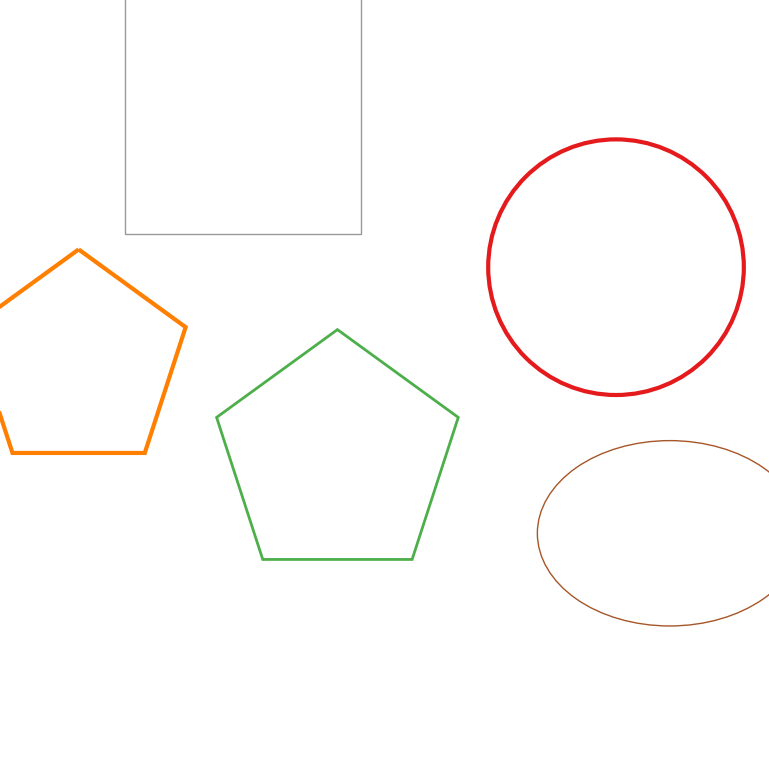[{"shape": "circle", "thickness": 1.5, "radius": 0.83, "center": [0.8, 0.653]}, {"shape": "pentagon", "thickness": 1, "radius": 0.83, "center": [0.438, 0.407]}, {"shape": "pentagon", "thickness": 1.5, "radius": 0.73, "center": [0.102, 0.53]}, {"shape": "oval", "thickness": 0.5, "radius": 0.86, "center": [0.87, 0.307]}, {"shape": "square", "thickness": 0.5, "radius": 0.77, "center": [0.316, 0.85]}]